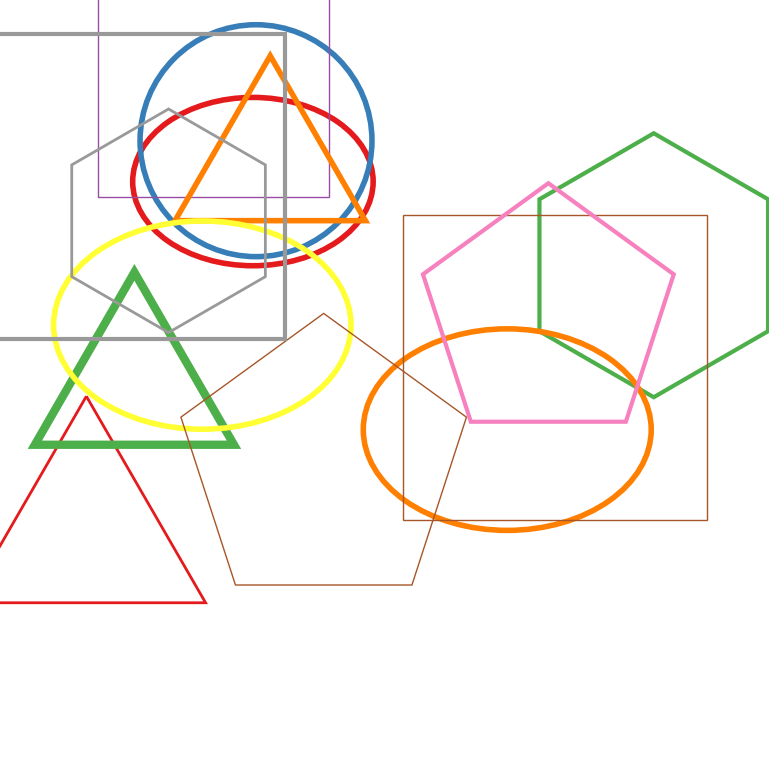[{"shape": "triangle", "thickness": 1, "radius": 0.89, "center": [0.112, 0.307]}, {"shape": "oval", "thickness": 2, "radius": 0.78, "center": [0.328, 0.764]}, {"shape": "circle", "thickness": 2, "radius": 0.75, "center": [0.332, 0.817]}, {"shape": "triangle", "thickness": 3, "radius": 0.75, "center": [0.175, 0.497]}, {"shape": "hexagon", "thickness": 1.5, "radius": 0.86, "center": [0.849, 0.656]}, {"shape": "square", "thickness": 0.5, "radius": 0.75, "center": [0.278, 0.894]}, {"shape": "oval", "thickness": 2, "radius": 0.93, "center": [0.659, 0.442]}, {"shape": "triangle", "thickness": 2, "radius": 0.71, "center": [0.351, 0.785]}, {"shape": "oval", "thickness": 2, "radius": 0.97, "center": [0.263, 0.578]}, {"shape": "pentagon", "thickness": 0.5, "radius": 0.97, "center": [0.42, 0.398]}, {"shape": "square", "thickness": 0.5, "radius": 0.99, "center": [0.72, 0.523]}, {"shape": "pentagon", "thickness": 1.5, "radius": 0.86, "center": [0.712, 0.591]}, {"shape": "square", "thickness": 1.5, "radius": 0.99, "center": [0.171, 0.758]}, {"shape": "hexagon", "thickness": 1, "radius": 0.73, "center": [0.219, 0.713]}]